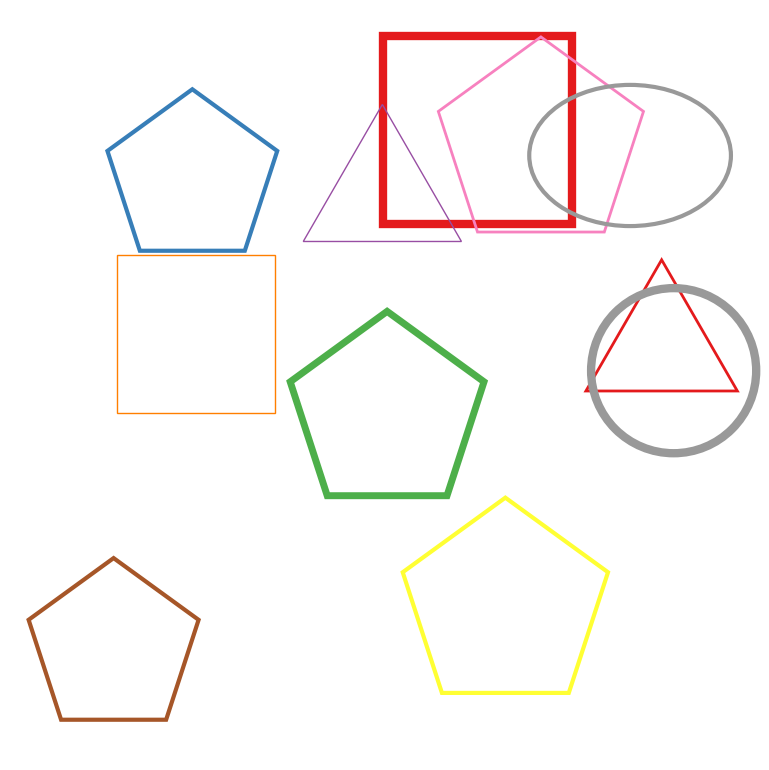[{"shape": "square", "thickness": 3, "radius": 0.61, "center": [0.62, 0.832]}, {"shape": "triangle", "thickness": 1, "radius": 0.57, "center": [0.859, 0.549]}, {"shape": "pentagon", "thickness": 1.5, "radius": 0.58, "center": [0.25, 0.768]}, {"shape": "pentagon", "thickness": 2.5, "radius": 0.66, "center": [0.503, 0.463]}, {"shape": "triangle", "thickness": 0.5, "radius": 0.59, "center": [0.497, 0.746]}, {"shape": "square", "thickness": 0.5, "radius": 0.51, "center": [0.255, 0.566]}, {"shape": "pentagon", "thickness": 1.5, "radius": 0.7, "center": [0.656, 0.214]}, {"shape": "pentagon", "thickness": 1.5, "radius": 0.58, "center": [0.148, 0.159]}, {"shape": "pentagon", "thickness": 1, "radius": 0.7, "center": [0.702, 0.812]}, {"shape": "circle", "thickness": 3, "radius": 0.54, "center": [0.875, 0.519]}, {"shape": "oval", "thickness": 1.5, "radius": 0.65, "center": [0.818, 0.798]}]